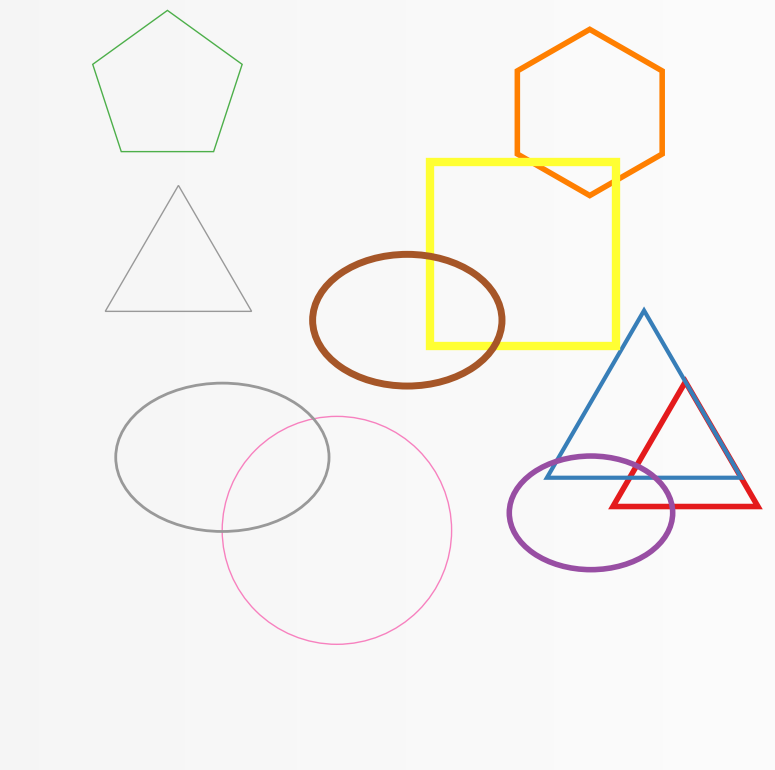[{"shape": "triangle", "thickness": 2, "radius": 0.54, "center": [0.884, 0.396]}, {"shape": "triangle", "thickness": 1.5, "radius": 0.72, "center": [0.831, 0.452]}, {"shape": "pentagon", "thickness": 0.5, "radius": 0.51, "center": [0.216, 0.885]}, {"shape": "oval", "thickness": 2, "radius": 0.53, "center": [0.763, 0.334]}, {"shape": "hexagon", "thickness": 2, "radius": 0.54, "center": [0.761, 0.854]}, {"shape": "square", "thickness": 3, "radius": 0.6, "center": [0.675, 0.67]}, {"shape": "oval", "thickness": 2.5, "radius": 0.61, "center": [0.526, 0.584]}, {"shape": "circle", "thickness": 0.5, "radius": 0.74, "center": [0.435, 0.311]}, {"shape": "oval", "thickness": 1, "radius": 0.69, "center": [0.287, 0.406]}, {"shape": "triangle", "thickness": 0.5, "radius": 0.55, "center": [0.23, 0.65]}]